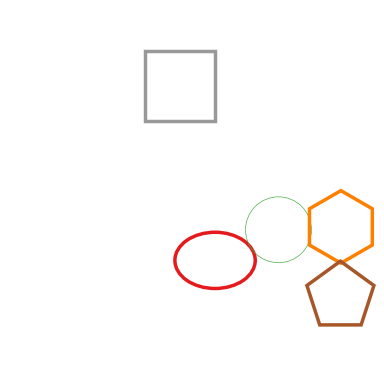[{"shape": "oval", "thickness": 2.5, "radius": 0.52, "center": [0.559, 0.324]}, {"shape": "circle", "thickness": 0.5, "radius": 0.43, "center": [0.723, 0.403]}, {"shape": "hexagon", "thickness": 2.5, "radius": 0.47, "center": [0.885, 0.411]}, {"shape": "pentagon", "thickness": 2.5, "radius": 0.46, "center": [0.884, 0.23]}, {"shape": "square", "thickness": 2.5, "radius": 0.45, "center": [0.469, 0.776]}]